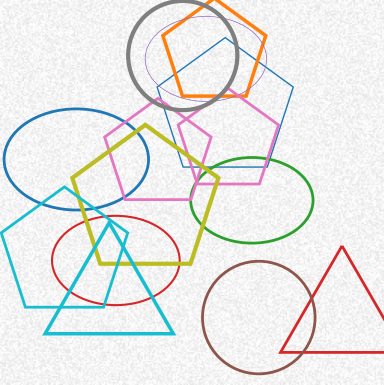[{"shape": "pentagon", "thickness": 1, "radius": 0.93, "center": [0.585, 0.716]}, {"shape": "oval", "thickness": 2, "radius": 0.94, "center": [0.198, 0.586]}, {"shape": "pentagon", "thickness": 2.5, "radius": 0.7, "center": [0.557, 0.864]}, {"shape": "oval", "thickness": 2, "radius": 0.79, "center": [0.654, 0.48]}, {"shape": "oval", "thickness": 1.5, "radius": 0.83, "center": [0.301, 0.323]}, {"shape": "triangle", "thickness": 2, "radius": 0.92, "center": [0.888, 0.177]}, {"shape": "oval", "thickness": 0.5, "radius": 0.79, "center": [0.535, 0.847]}, {"shape": "circle", "thickness": 2, "radius": 0.73, "center": [0.672, 0.175]}, {"shape": "pentagon", "thickness": 2, "radius": 0.73, "center": [0.41, 0.599]}, {"shape": "pentagon", "thickness": 2, "radius": 0.69, "center": [0.593, 0.633]}, {"shape": "circle", "thickness": 3, "radius": 0.71, "center": [0.475, 0.856]}, {"shape": "pentagon", "thickness": 3, "radius": 1.0, "center": [0.378, 0.476]}, {"shape": "triangle", "thickness": 2.5, "radius": 0.96, "center": [0.284, 0.229]}, {"shape": "pentagon", "thickness": 2, "radius": 0.86, "center": [0.167, 0.342]}]